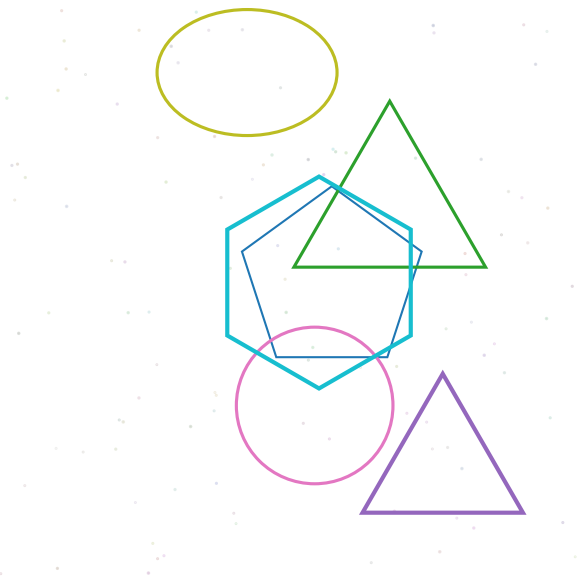[{"shape": "pentagon", "thickness": 1, "radius": 0.82, "center": [0.575, 0.513]}, {"shape": "triangle", "thickness": 1.5, "radius": 0.96, "center": [0.675, 0.632]}, {"shape": "triangle", "thickness": 2, "radius": 0.8, "center": [0.767, 0.192]}, {"shape": "circle", "thickness": 1.5, "radius": 0.68, "center": [0.545, 0.297]}, {"shape": "oval", "thickness": 1.5, "radius": 0.78, "center": [0.428, 0.874]}, {"shape": "hexagon", "thickness": 2, "radius": 0.92, "center": [0.552, 0.51]}]